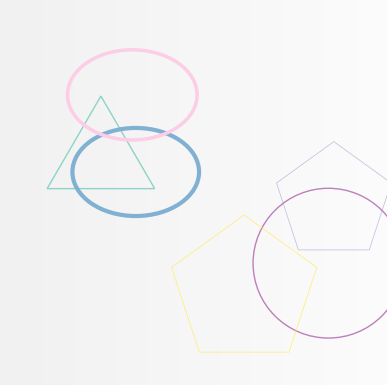[{"shape": "triangle", "thickness": 1, "radius": 0.8, "center": [0.26, 0.59]}, {"shape": "pentagon", "thickness": 0.5, "radius": 0.78, "center": [0.861, 0.477]}, {"shape": "oval", "thickness": 3, "radius": 0.82, "center": [0.35, 0.553]}, {"shape": "oval", "thickness": 2.5, "radius": 0.84, "center": [0.341, 0.754]}, {"shape": "circle", "thickness": 1, "radius": 0.97, "center": [0.848, 0.316]}, {"shape": "pentagon", "thickness": 0.5, "radius": 0.98, "center": [0.63, 0.245]}]